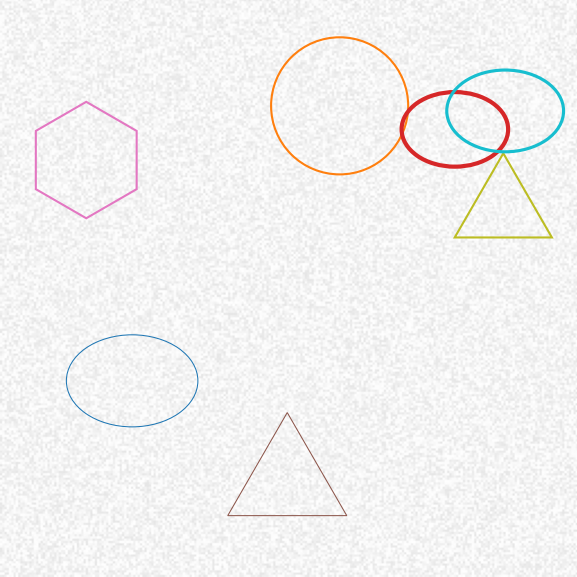[{"shape": "oval", "thickness": 0.5, "radius": 0.57, "center": [0.229, 0.34]}, {"shape": "circle", "thickness": 1, "radius": 0.59, "center": [0.588, 0.816]}, {"shape": "oval", "thickness": 2, "radius": 0.46, "center": [0.788, 0.775]}, {"shape": "triangle", "thickness": 0.5, "radius": 0.59, "center": [0.497, 0.166]}, {"shape": "hexagon", "thickness": 1, "radius": 0.5, "center": [0.149, 0.722]}, {"shape": "triangle", "thickness": 1, "radius": 0.49, "center": [0.872, 0.637]}, {"shape": "oval", "thickness": 1.5, "radius": 0.51, "center": [0.875, 0.807]}]